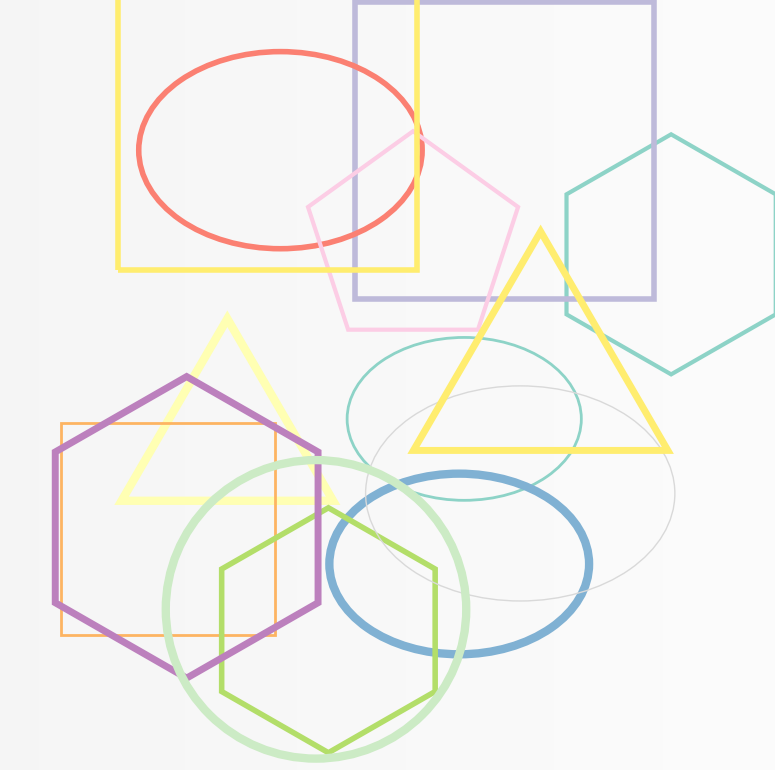[{"shape": "hexagon", "thickness": 1.5, "radius": 0.78, "center": [0.866, 0.67]}, {"shape": "oval", "thickness": 1, "radius": 0.76, "center": [0.599, 0.456]}, {"shape": "triangle", "thickness": 3, "radius": 0.79, "center": [0.293, 0.428]}, {"shape": "square", "thickness": 2, "radius": 0.96, "center": [0.651, 0.804]}, {"shape": "oval", "thickness": 2, "radius": 0.91, "center": [0.362, 0.805]}, {"shape": "oval", "thickness": 3, "radius": 0.84, "center": [0.593, 0.268]}, {"shape": "square", "thickness": 1, "radius": 0.69, "center": [0.217, 0.313]}, {"shape": "hexagon", "thickness": 2, "radius": 0.8, "center": [0.424, 0.181]}, {"shape": "pentagon", "thickness": 1.5, "radius": 0.71, "center": [0.533, 0.687]}, {"shape": "oval", "thickness": 0.5, "radius": 1.0, "center": [0.671, 0.359]}, {"shape": "hexagon", "thickness": 2.5, "radius": 0.98, "center": [0.241, 0.315]}, {"shape": "circle", "thickness": 3, "radius": 0.97, "center": [0.408, 0.209]}, {"shape": "square", "thickness": 2, "radius": 0.97, "center": [0.345, 0.843]}, {"shape": "triangle", "thickness": 2.5, "radius": 0.95, "center": [0.698, 0.51]}]